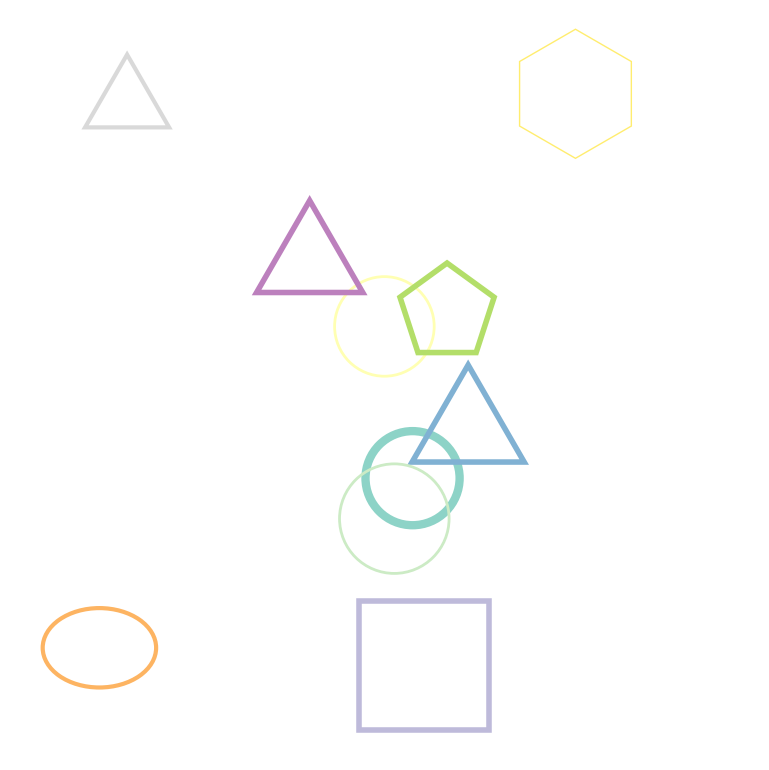[{"shape": "circle", "thickness": 3, "radius": 0.31, "center": [0.536, 0.379]}, {"shape": "circle", "thickness": 1, "radius": 0.32, "center": [0.499, 0.576]}, {"shape": "square", "thickness": 2, "radius": 0.42, "center": [0.551, 0.136]}, {"shape": "triangle", "thickness": 2, "radius": 0.42, "center": [0.608, 0.442]}, {"shape": "oval", "thickness": 1.5, "radius": 0.37, "center": [0.129, 0.159]}, {"shape": "pentagon", "thickness": 2, "radius": 0.32, "center": [0.581, 0.594]}, {"shape": "triangle", "thickness": 1.5, "radius": 0.32, "center": [0.165, 0.866]}, {"shape": "triangle", "thickness": 2, "radius": 0.4, "center": [0.402, 0.66]}, {"shape": "circle", "thickness": 1, "radius": 0.36, "center": [0.512, 0.326]}, {"shape": "hexagon", "thickness": 0.5, "radius": 0.42, "center": [0.747, 0.878]}]